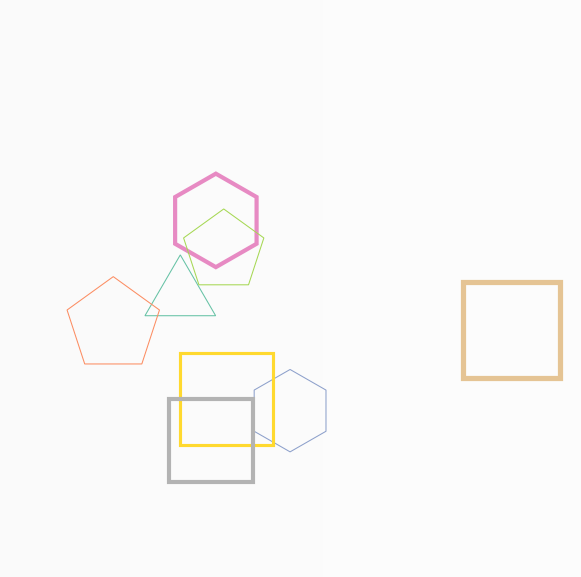[{"shape": "triangle", "thickness": 0.5, "radius": 0.35, "center": [0.31, 0.488]}, {"shape": "pentagon", "thickness": 0.5, "radius": 0.42, "center": [0.195, 0.437]}, {"shape": "hexagon", "thickness": 0.5, "radius": 0.36, "center": [0.499, 0.288]}, {"shape": "hexagon", "thickness": 2, "radius": 0.4, "center": [0.371, 0.617]}, {"shape": "pentagon", "thickness": 0.5, "radius": 0.36, "center": [0.385, 0.565]}, {"shape": "square", "thickness": 1.5, "radius": 0.4, "center": [0.39, 0.309]}, {"shape": "square", "thickness": 2.5, "radius": 0.42, "center": [0.88, 0.427]}, {"shape": "square", "thickness": 2, "radius": 0.36, "center": [0.364, 0.236]}]